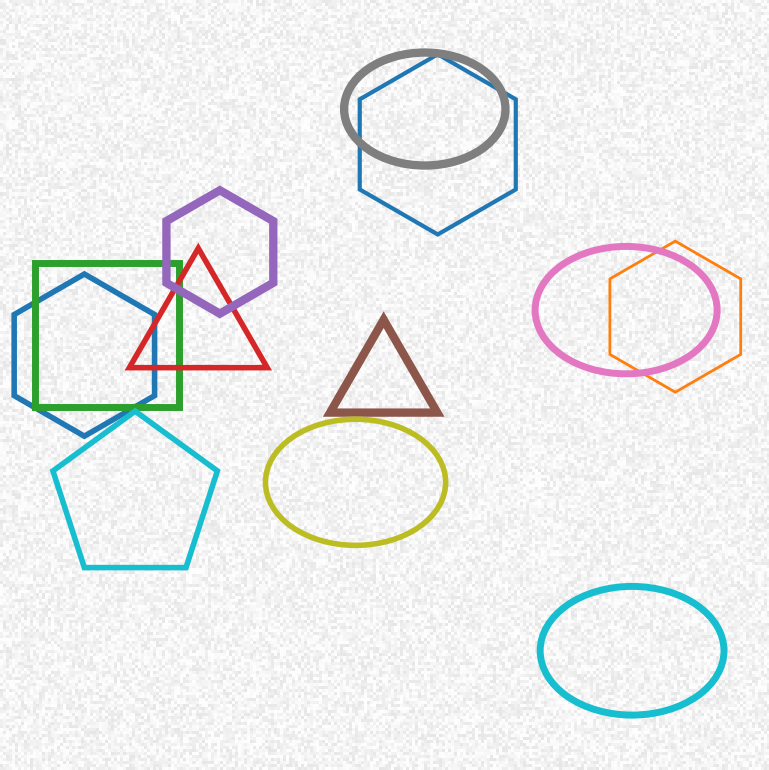[{"shape": "hexagon", "thickness": 1.5, "radius": 0.59, "center": [0.569, 0.812]}, {"shape": "hexagon", "thickness": 2, "radius": 0.53, "center": [0.11, 0.539]}, {"shape": "hexagon", "thickness": 1, "radius": 0.49, "center": [0.877, 0.589]}, {"shape": "square", "thickness": 2.5, "radius": 0.47, "center": [0.139, 0.565]}, {"shape": "triangle", "thickness": 2, "radius": 0.52, "center": [0.258, 0.574]}, {"shape": "hexagon", "thickness": 3, "radius": 0.4, "center": [0.286, 0.673]}, {"shape": "triangle", "thickness": 3, "radius": 0.4, "center": [0.498, 0.504]}, {"shape": "oval", "thickness": 2.5, "radius": 0.59, "center": [0.813, 0.597]}, {"shape": "oval", "thickness": 3, "radius": 0.52, "center": [0.552, 0.858]}, {"shape": "oval", "thickness": 2, "radius": 0.58, "center": [0.462, 0.374]}, {"shape": "pentagon", "thickness": 2, "radius": 0.56, "center": [0.176, 0.354]}, {"shape": "oval", "thickness": 2.5, "radius": 0.6, "center": [0.821, 0.155]}]